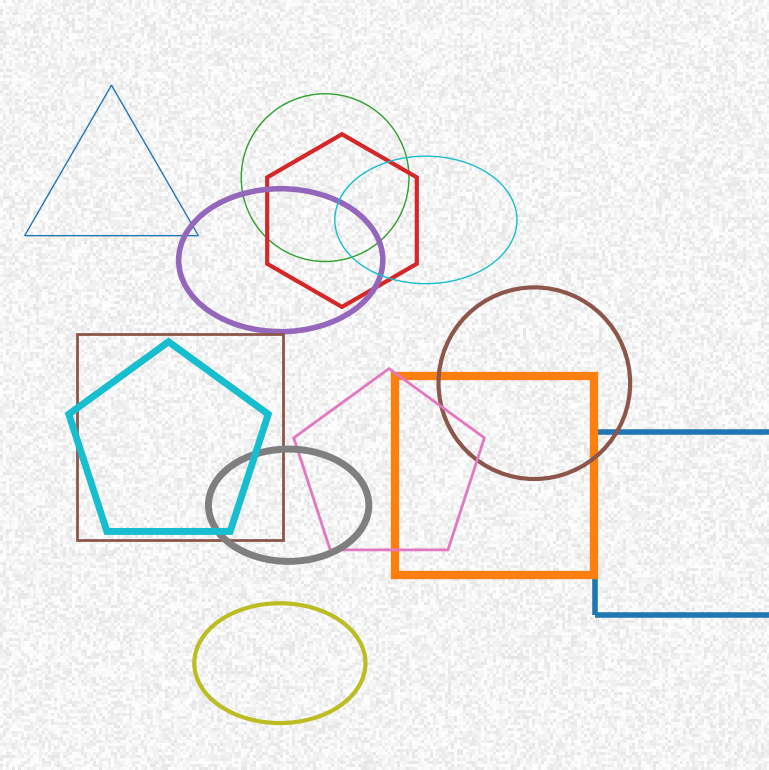[{"shape": "triangle", "thickness": 0.5, "radius": 0.65, "center": [0.145, 0.759]}, {"shape": "square", "thickness": 2, "radius": 0.59, "center": [0.891, 0.32]}, {"shape": "square", "thickness": 3, "radius": 0.65, "center": [0.642, 0.382]}, {"shape": "circle", "thickness": 0.5, "radius": 0.54, "center": [0.422, 0.769]}, {"shape": "hexagon", "thickness": 1.5, "radius": 0.56, "center": [0.444, 0.714]}, {"shape": "oval", "thickness": 2, "radius": 0.66, "center": [0.365, 0.662]}, {"shape": "square", "thickness": 1, "radius": 0.67, "center": [0.234, 0.433]}, {"shape": "circle", "thickness": 1.5, "radius": 0.62, "center": [0.694, 0.502]}, {"shape": "pentagon", "thickness": 1, "radius": 0.65, "center": [0.505, 0.391]}, {"shape": "oval", "thickness": 2.5, "radius": 0.52, "center": [0.375, 0.344]}, {"shape": "oval", "thickness": 1.5, "radius": 0.56, "center": [0.363, 0.139]}, {"shape": "pentagon", "thickness": 2.5, "radius": 0.68, "center": [0.219, 0.42]}, {"shape": "oval", "thickness": 0.5, "radius": 0.59, "center": [0.553, 0.714]}]